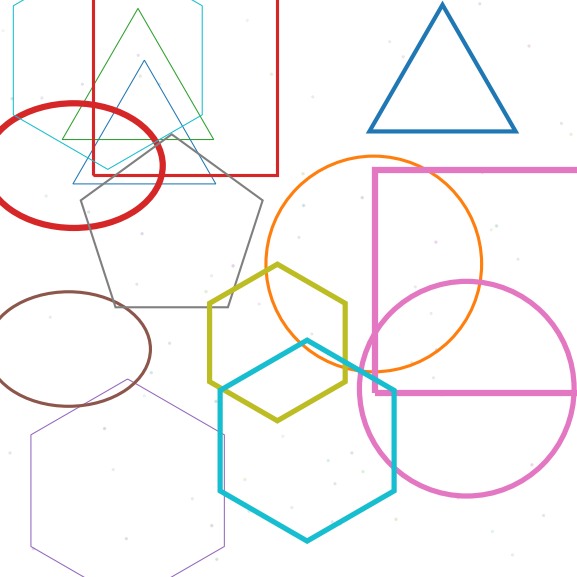[{"shape": "triangle", "thickness": 2, "radius": 0.73, "center": [0.766, 0.845]}, {"shape": "triangle", "thickness": 0.5, "radius": 0.71, "center": [0.25, 0.752]}, {"shape": "circle", "thickness": 1.5, "radius": 0.93, "center": [0.647, 0.542]}, {"shape": "triangle", "thickness": 0.5, "radius": 0.76, "center": [0.239, 0.833]}, {"shape": "square", "thickness": 1.5, "radius": 0.8, "center": [0.321, 0.855]}, {"shape": "oval", "thickness": 3, "radius": 0.77, "center": [0.128, 0.712]}, {"shape": "hexagon", "thickness": 0.5, "radius": 0.97, "center": [0.221, 0.15]}, {"shape": "oval", "thickness": 1.5, "radius": 0.71, "center": [0.119, 0.395]}, {"shape": "circle", "thickness": 2.5, "radius": 0.93, "center": [0.808, 0.326]}, {"shape": "square", "thickness": 3, "radius": 0.97, "center": [0.844, 0.512]}, {"shape": "pentagon", "thickness": 1, "radius": 0.83, "center": [0.297, 0.601]}, {"shape": "hexagon", "thickness": 2.5, "radius": 0.68, "center": [0.48, 0.406]}, {"shape": "hexagon", "thickness": 0.5, "radius": 0.94, "center": [0.187, 0.895]}, {"shape": "hexagon", "thickness": 2.5, "radius": 0.87, "center": [0.532, 0.236]}]